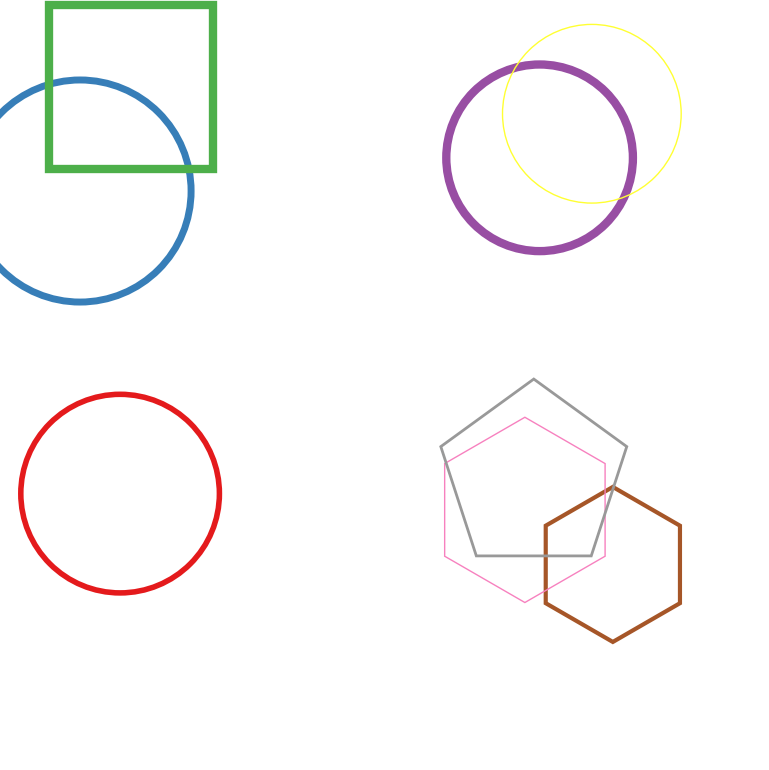[{"shape": "circle", "thickness": 2, "radius": 0.64, "center": [0.156, 0.359]}, {"shape": "circle", "thickness": 2.5, "radius": 0.72, "center": [0.104, 0.752]}, {"shape": "square", "thickness": 3, "radius": 0.53, "center": [0.17, 0.887]}, {"shape": "circle", "thickness": 3, "radius": 0.61, "center": [0.701, 0.795]}, {"shape": "circle", "thickness": 0.5, "radius": 0.58, "center": [0.769, 0.852]}, {"shape": "hexagon", "thickness": 1.5, "radius": 0.5, "center": [0.796, 0.267]}, {"shape": "hexagon", "thickness": 0.5, "radius": 0.6, "center": [0.682, 0.338]}, {"shape": "pentagon", "thickness": 1, "radius": 0.63, "center": [0.693, 0.381]}]